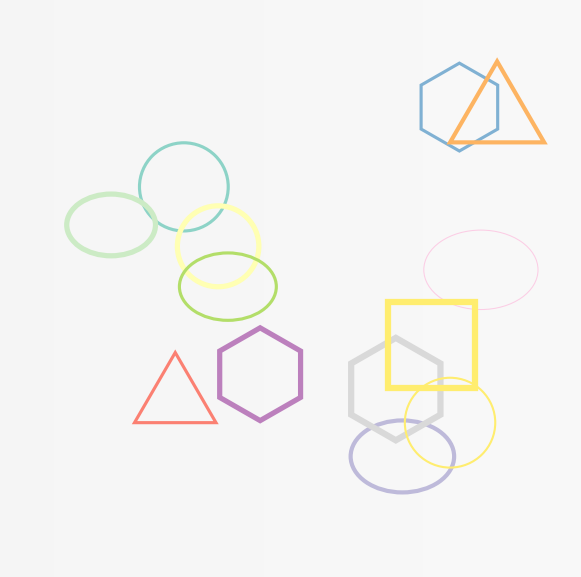[{"shape": "circle", "thickness": 1.5, "radius": 0.38, "center": [0.316, 0.676]}, {"shape": "circle", "thickness": 2.5, "radius": 0.35, "center": [0.375, 0.573]}, {"shape": "oval", "thickness": 2, "radius": 0.45, "center": [0.692, 0.209]}, {"shape": "triangle", "thickness": 1.5, "radius": 0.4, "center": [0.301, 0.308]}, {"shape": "hexagon", "thickness": 1.5, "radius": 0.38, "center": [0.79, 0.814]}, {"shape": "triangle", "thickness": 2, "radius": 0.47, "center": [0.855, 0.799]}, {"shape": "oval", "thickness": 1.5, "radius": 0.42, "center": [0.392, 0.503]}, {"shape": "oval", "thickness": 0.5, "radius": 0.49, "center": [0.827, 0.532]}, {"shape": "hexagon", "thickness": 3, "radius": 0.44, "center": [0.681, 0.325]}, {"shape": "hexagon", "thickness": 2.5, "radius": 0.4, "center": [0.448, 0.351]}, {"shape": "oval", "thickness": 2.5, "radius": 0.38, "center": [0.191, 0.61]}, {"shape": "circle", "thickness": 1, "radius": 0.39, "center": [0.774, 0.267]}, {"shape": "square", "thickness": 3, "radius": 0.37, "center": [0.742, 0.402]}]